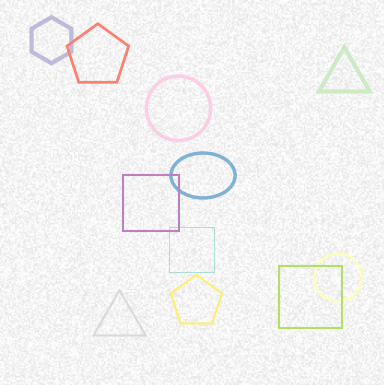[{"shape": "square", "thickness": 0.5, "radius": 0.29, "center": [0.498, 0.352]}, {"shape": "circle", "thickness": 1.5, "radius": 0.31, "center": [0.878, 0.279]}, {"shape": "hexagon", "thickness": 3, "radius": 0.3, "center": [0.134, 0.896]}, {"shape": "pentagon", "thickness": 2, "radius": 0.42, "center": [0.254, 0.854]}, {"shape": "oval", "thickness": 2.5, "radius": 0.42, "center": [0.527, 0.544]}, {"shape": "square", "thickness": 1.5, "radius": 0.41, "center": [0.807, 0.228]}, {"shape": "circle", "thickness": 2.5, "radius": 0.42, "center": [0.464, 0.719]}, {"shape": "triangle", "thickness": 1.5, "radius": 0.39, "center": [0.311, 0.168]}, {"shape": "square", "thickness": 1.5, "radius": 0.36, "center": [0.392, 0.472]}, {"shape": "triangle", "thickness": 3, "radius": 0.38, "center": [0.894, 0.801]}, {"shape": "pentagon", "thickness": 1.5, "radius": 0.35, "center": [0.51, 0.216]}]